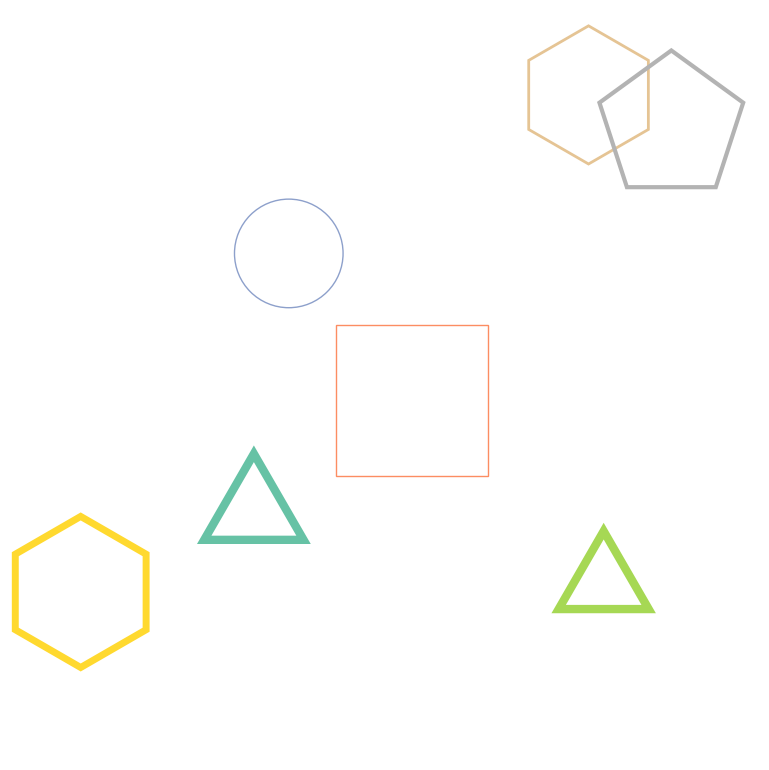[{"shape": "triangle", "thickness": 3, "radius": 0.37, "center": [0.33, 0.336]}, {"shape": "square", "thickness": 0.5, "radius": 0.49, "center": [0.535, 0.48]}, {"shape": "circle", "thickness": 0.5, "radius": 0.35, "center": [0.375, 0.671]}, {"shape": "triangle", "thickness": 3, "radius": 0.34, "center": [0.784, 0.243]}, {"shape": "hexagon", "thickness": 2.5, "radius": 0.49, "center": [0.105, 0.231]}, {"shape": "hexagon", "thickness": 1, "radius": 0.45, "center": [0.764, 0.877]}, {"shape": "pentagon", "thickness": 1.5, "radius": 0.49, "center": [0.872, 0.836]}]